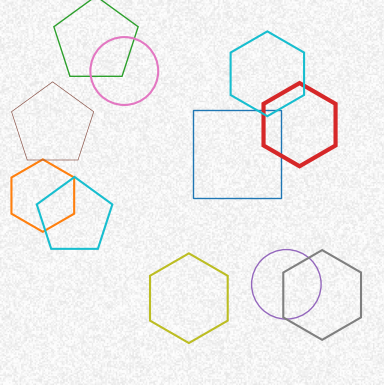[{"shape": "square", "thickness": 1, "radius": 0.57, "center": [0.616, 0.6]}, {"shape": "hexagon", "thickness": 1.5, "radius": 0.47, "center": [0.111, 0.492]}, {"shape": "pentagon", "thickness": 1, "radius": 0.58, "center": [0.249, 0.895]}, {"shape": "hexagon", "thickness": 3, "radius": 0.54, "center": [0.778, 0.676]}, {"shape": "circle", "thickness": 1, "radius": 0.45, "center": [0.744, 0.262]}, {"shape": "pentagon", "thickness": 0.5, "radius": 0.56, "center": [0.137, 0.675]}, {"shape": "circle", "thickness": 1.5, "radius": 0.44, "center": [0.323, 0.816]}, {"shape": "hexagon", "thickness": 1.5, "radius": 0.58, "center": [0.837, 0.234]}, {"shape": "hexagon", "thickness": 1.5, "radius": 0.58, "center": [0.491, 0.225]}, {"shape": "hexagon", "thickness": 1.5, "radius": 0.55, "center": [0.694, 0.808]}, {"shape": "pentagon", "thickness": 1.5, "radius": 0.52, "center": [0.194, 0.437]}]